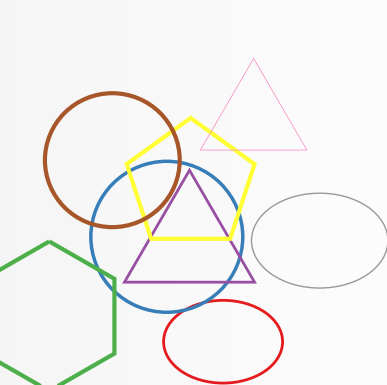[{"shape": "oval", "thickness": 2, "radius": 0.77, "center": [0.576, 0.112]}, {"shape": "circle", "thickness": 2.5, "radius": 0.98, "center": [0.43, 0.385]}, {"shape": "hexagon", "thickness": 3, "radius": 0.97, "center": [0.127, 0.179]}, {"shape": "triangle", "thickness": 2, "radius": 0.97, "center": [0.489, 0.364]}, {"shape": "pentagon", "thickness": 3, "radius": 0.87, "center": [0.492, 0.52]}, {"shape": "circle", "thickness": 3, "radius": 0.87, "center": [0.29, 0.584]}, {"shape": "triangle", "thickness": 0.5, "radius": 0.79, "center": [0.655, 0.69]}, {"shape": "oval", "thickness": 1, "radius": 0.88, "center": [0.825, 0.375]}]